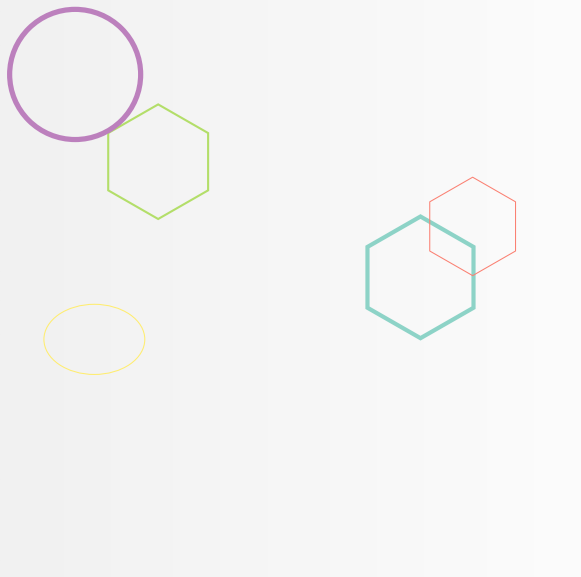[{"shape": "hexagon", "thickness": 2, "radius": 0.53, "center": [0.723, 0.519]}, {"shape": "hexagon", "thickness": 0.5, "radius": 0.43, "center": [0.813, 0.607]}, {"shape": "hexagon", "thickness": 1, "radius": 0.5, "center": [0.272, 0.719]}, {"shape": "circle", "thickness": 2.5, "radius": 0.56, "center": [0.129, 0.87]}, {"shape": "oval", "thickness": 0.5, "radius": 0.43, "center": [0.162, 0.411]}]